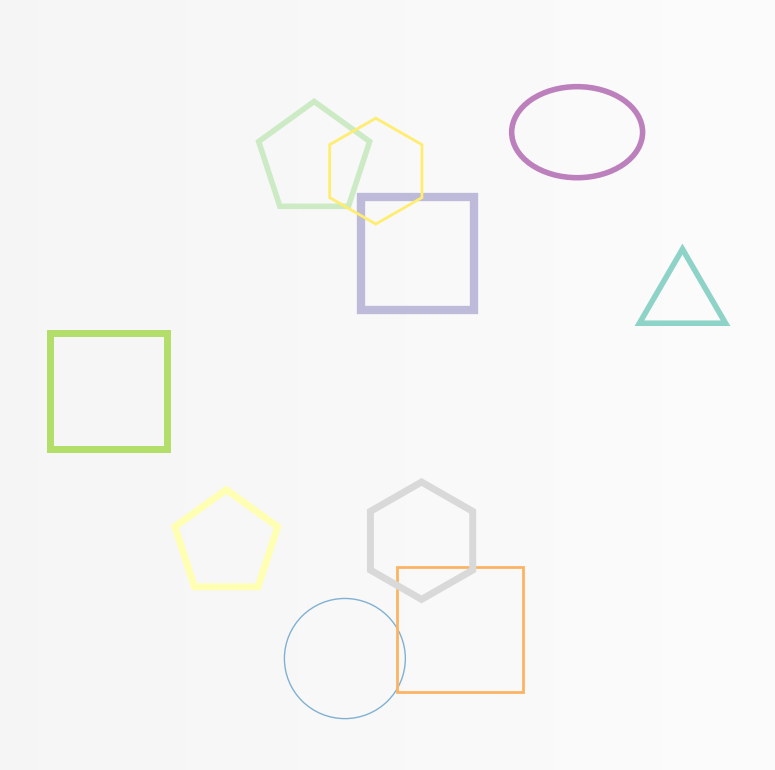[{"shape": "triangle", "thickness": 2, "radius": 0.32, "center": [0.881, 0.612]}, {"shape": "pentagon", "thickness": 2.5, "radius": 0.35, "center": [0.292, 0.294]}, {"shape": "square", "thickness": 3, "radius": 0.36, "center": [0.538, 0.671]}, {"shape": "circle", "thickness": 0.5, "radius": 0.39, "center": [0.445, 0.145]}, {"shape": "square", "thickness": 1, "radius": 0.41, "center": [0.594, 0.183]}, {"shape": "square", "thickness": 2.5, "radius": 0.38, "center": [0.14, 0.493]}, {"shape": "hexagon", "thickness": 2.5, "radius": 0.38, "center": [0.544, 0.298]}, {"shape": "oval", "thickness": 2, "radius": 0.42, "center": [0.745, 0.828]}, {"shape": "pentagon", "thickness": 2, "radius": 0.38, "center": [0.405, 0.793]}, {"shape": "hexagon", "thickness": 1, "radius": 0.34, "center": [0.485, 0.778]}]